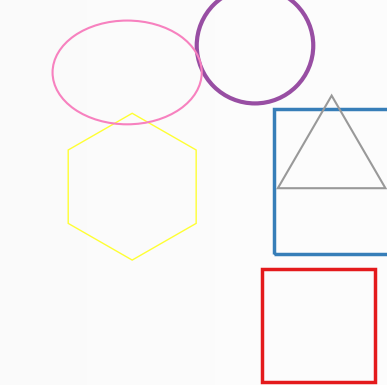[{"shape": "square", "thickness": 2.5, "radius": 0.73, "center": [0.823, 0.155]}, {"shape": "square", "thickness": 2.5, "radius": 0.95, "center": [0.896, 0.529]}, {"shape": "circle", "thickness": 3, "radius": 0.75, "center": [0.658, 0.882]}, {"shape": "hexagon", "thickness": 1, "radius": 0.95, "center": [0.341, 0.515]}, {"shape": "oval", "thickness": 1.5, "radius": 0.96, "center": [0.328, 0.812]}, {"shape": "triangle", "thickness": 1.5, "radius": 0.8, "center": [0.856, 0.591]}]